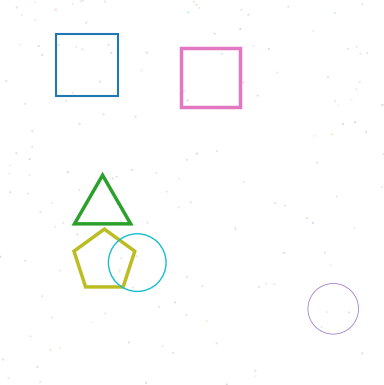[{"shape": "square", "thickness": 1.5, "radius": 0.4, "center": [0.226, 0.831]}, {"shape": "triangle", "thickness": 2.5, "radius": 0.42, "center": [0.266, 0.461]}, {"shape": "circle", "thickness": 0.5, "radius": 0.33, "center": [0.866, 0.198]}, {"shape": "square", "thickness": 2.5, "radius": 0.38, "center": [0.548, 0.8]}, {"shape": "pentagon", "thickness": 2.5, "radius": 0.42, "center": [0.271, 0.322]}, {"shape": "circle", "thickness": 1, "radius": 0.37, "center": [0.356, 0.318]}]